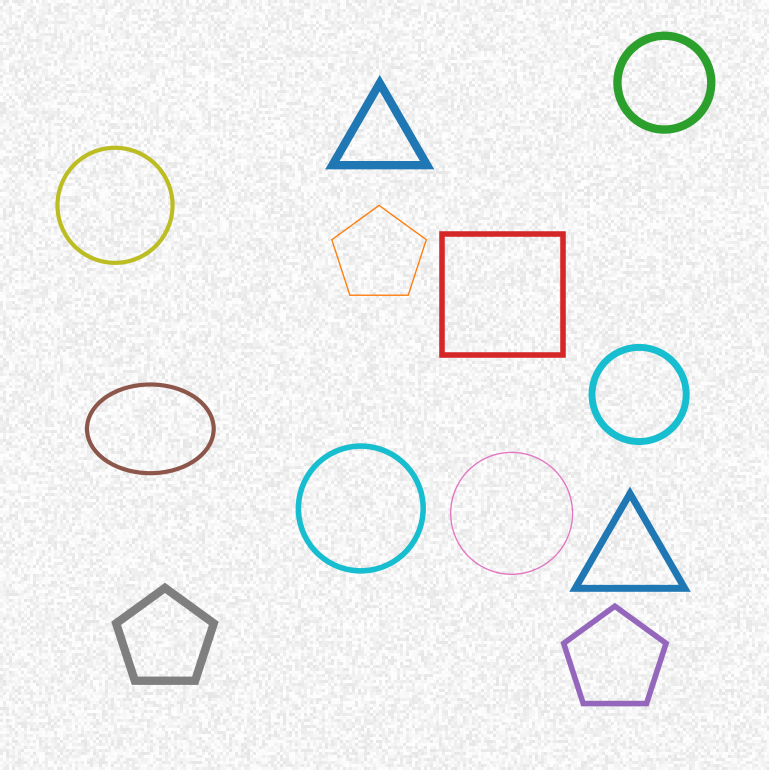[{"shape": "triangle", "thickness": 2.5, "radius": 0.41, "center": [0.818, 0.277]}, {"shape": "triangle", "thickness": 3, "radius": 0.35, "center": [0.493, 0.821]}, {"shape": "pentagon", "thickness": 0.5, "radius": 0.32, "center": [0.492, 0.669]}, {"shape": "circle", "thickness": 3, "radius": 0.3, "center": [0.863, 0.893]}, {"shape": "square", "thickness": 2, "radius": 0.39, "center": [0.652, 0.617]}, {"shape": "pentagon", "thickness": 2, "radius": 0.35, "center": [0.799, 0.143]}, {"shape": "oval", "thickness": 1.5, "radius": 0.41, "center": [0.195, 0.443]}, {"shape": "circle", "thickness": 0.5, "radius": 0.4, "center": [0.664, 0.333]}, {"shape": "pentagon", "thickness": 3, "radius": 0.33, "center": [0.214, 0.17]}, {"shape": "circle", "thickness": 1.5, "radius": 0.37, "center": [0.149, 0.733]}, {"shape": "circle", "thickness": 2.5, "radius": 0.31, "center": [0.83, 0.488]}, {"shape": "circle", "thickness": 2, "radius": 0.41, "center": [0.469, 0.34]}]